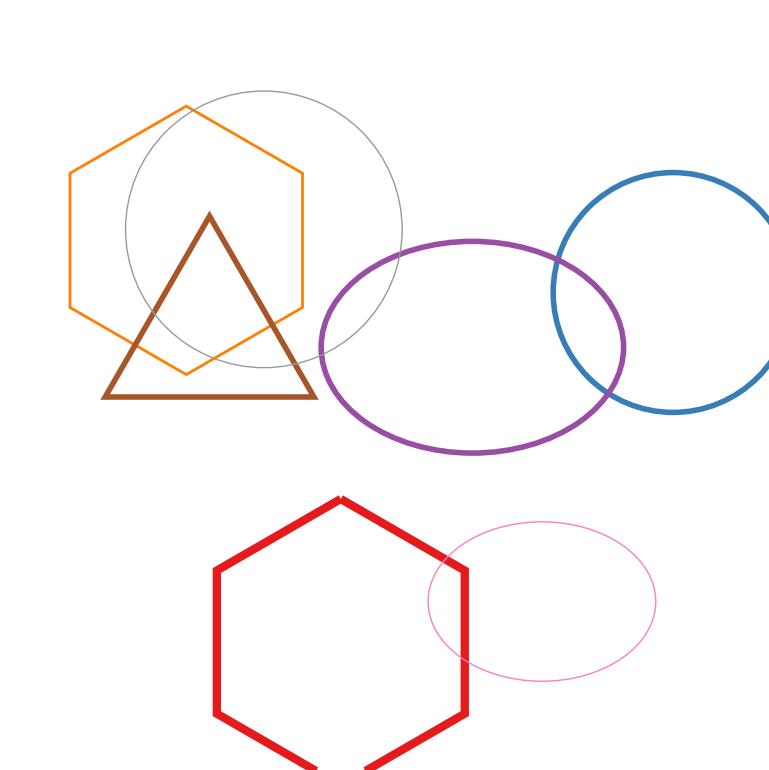[{"shape": "hexagon", "thickness": 3, "radius": 0.93, "center": [0.443, 0.166]}, {"shape": "circle", "thickness": 2, "radius": 0.78, "center": [0.874, 0.62]}, {"shape": "oval", "thickness": 2, "radius": 0.98, "center": [0.613, 0.549]}, {"shape": "hexagon", "thickness": 1, "radius": 0.87, "center": [0.242, 0.688]}, {"shape": "triangle", "thickness": 2, "radius": 0.78, "center": [0.272, 0.563]}, {"shape": "oval", "thickness": 0.5, "radius": 0.74, "center": [0.704, 0.219]}, {"shape": "circle", "thickness": 0.5, "radius": 0.9, "center": [0.343, 0.702]}]